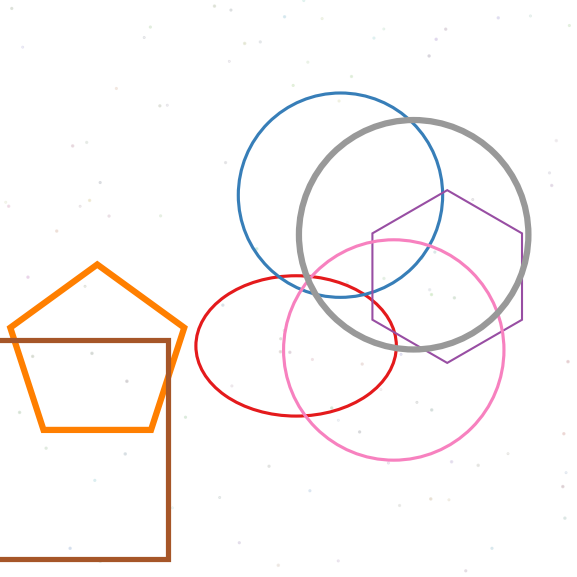[{"shape": "oval", "thickness": 1.5, "radius": 0.87, "center": [0.513, 0.4]}, {"shape": "circle", "thickness": 1.5, "radius": 0.88, "center": [0.59, 0.661]}, {"shape": "hexagon", "thickness": 1, "radius": 0.75, "center": [0.774, 0.52]}, {"shape": "pentagon", "thickness": 3, "radius": 0.79, "center": [0.168, 0.383]}, {"shape": "square", "thickness": 2.5, "radius": 0.95, "center": [0.102, 0.221]}, {"shape": "circle", "thickness": 1.5, "radius": 0.95, "center": [0.682, 0.393]}, {"shape": "circle", "thickness": 3, "radius": 0.99, "center": [0.716, 0.593]}]